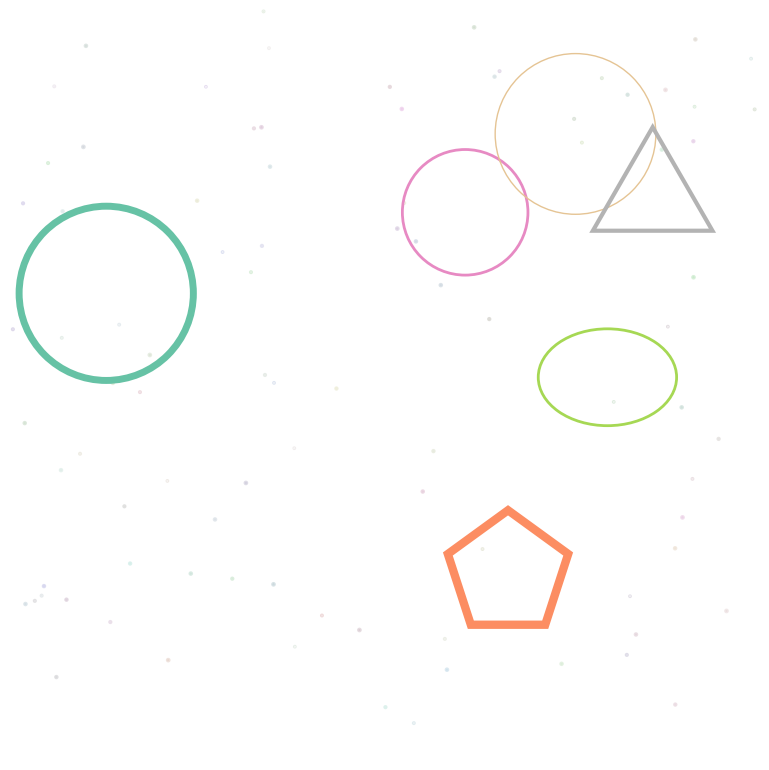[{"shape": "circle", "thickness": 2.5, "radius": 0.57, "center": [0.138, 0.619]}, {"shape": "pentagon", "thickness": 3, "radius": 0.41, "center": [0.66, 0.255]}, {"shape": "circle", "thickness": 1, "radius": 0.41, "center": [0.604, 0.724]}, {"shape": "oval", "thickness": 1, "radius": 0.45, "center": [0.789, 0.51]}, {"shape": "circle", "thickness": 0.5, "radius": 0.52, "center": [0.747, 0.826]}, {"shape": "triangle", "thickness": 1.5, "radius": 0.45, "center": [0.848, 0.745]}]